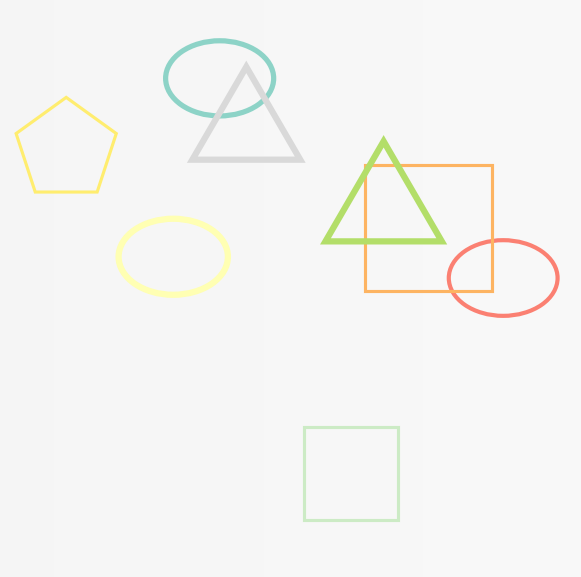[{"shape": "oval", "thickness": 2.5, "radius": 0.46, "center": [0.378, 0.863]}, {"shape": "oval", "thickness": 3, "radius": 0.47, "center": [0.298, 0.555]}, {"shape": "oval", "thickness": 2, "radius": 0.47, "center": [0.866, 0.518]}, {"shape": "square", "thickness": 1.5, "radius": 0.54, "center": [0.738, 0.604]}, {"shape": "triangle", "thickness": 3, "radius": 0.58, "center": [0.66, 0.639]}, {"shape": "triangle", "thickness": 3, "radius": 0.54, "center": [0.424, 0.776]}, {"shape": "square", "thickness": 1.5, "radius": 0.4, "center": [0.604, 0.18]}, {"shape": "pentagon", "thickness": 1.5, "radius": 0.45, "center": [0.114, 0.74]}]